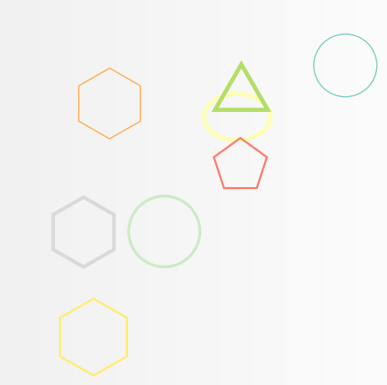[{"shape": "circle", "thickness": 1, "radius": 0.41, "center": [0.891, 0.83]}, {"shape": "oval", "thickness": 3, "radius": 0.43, "center": [0.612, 0.696]}, {"shape": "pentagon", "thickness": 1.5, "radius": 0.36, "center": [0.62, 0.57]}, {"shape": "hexagon", "thickness": 1, "radius": 0.46, "center": [0.283, 0.731]}, {"shape": "triangle", "thickness": 3, "radius": 0.39, "center": [0.623, 0.754]}, {"shape": "hexagon", "thickness": 2.5, "radius": 0.45, "center": [0.216, 0.397]}, {"shape": "circle", "thickness": 2, "radius": 0.46, "center": [0.424, 0.399]}, {"shape": "hexagon", "thickness": 1.5, "radius": 0.5, "center": [0.241, 0.124]}]